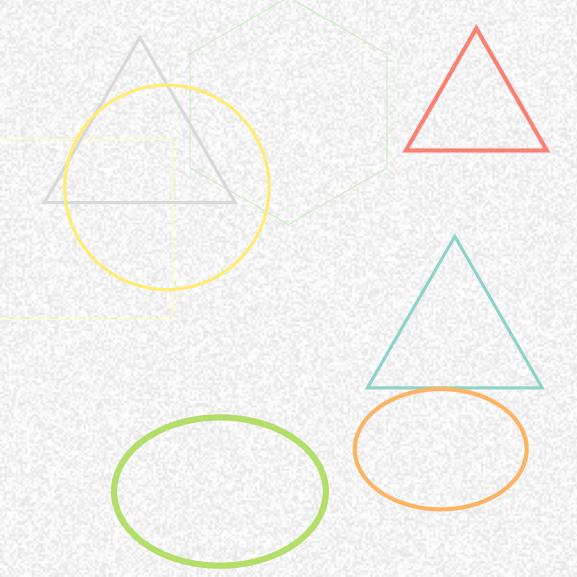[{"shape": "triangle", "thickness": 1.5, "radius": 0.87, "center": [0.788, 0.415]}, {"shape": "square", "thickness": 0.5, "radius": 0.78, "center": [0.143, 0.602]}, {"shape": "triangle", "thickness": 2, "radius": 0.7, "center": [0.825, 0.809]}, {"shape": "oval", "thickness": 2, "radius": 0.74, "center": [0.763, 0.221]}, {"shape": "oval", "thickness": 3, "radius": 0.92, "center": [0.381, 0.148]}, {"shape": "triangle", "thickness": 1.5, "radius": 0.95, "center": [0.242, 0.744]}, {"shape": "hexagon", "thickness": 0.5, "radius": 0.98, "center": [0.5, 0.807]}, {"shape": "circle", "thickness": 1.5, "radius": 0.89, "center": [0.289, 0.675]}]